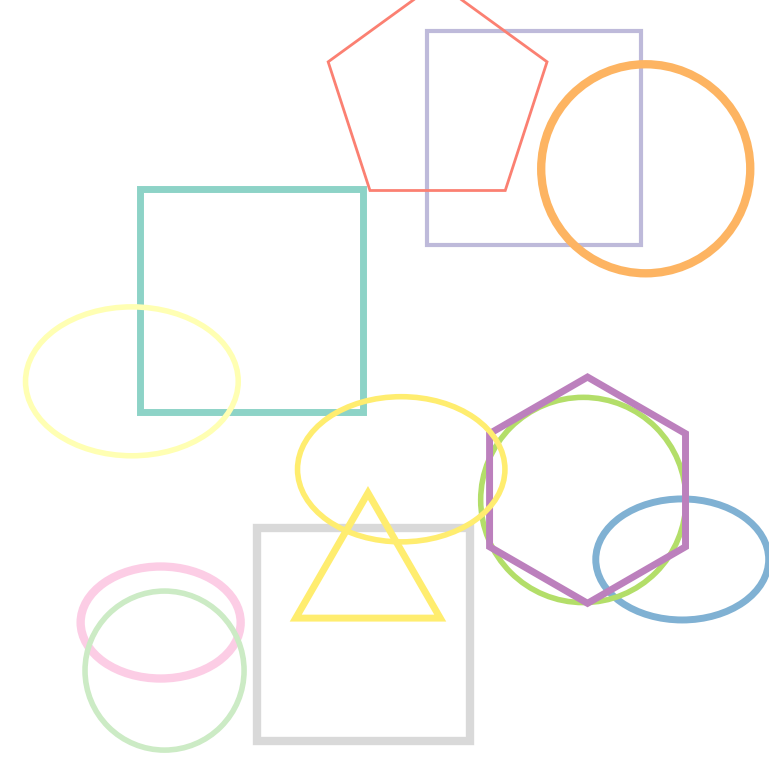[{"shape": "square", "thickness": 2.5, "radius": 0.72, "center": [0.327, 0.61]}, {"shape": "oval", "thickness": 2, "radius": 0.69, "center": [0.171, 0.505]}, {"shape": "square", "thickness": 1.5, "radius": 0.7, "center": [0.694, 0.821]}, {"shape": "pentagon", "thickness": 1, "radius": 0.75, "center": [0.568, 0.874]}, {"shape": "oval", "thickness": 2.5, "radius": 0.56, "center": [0.886, 0.273]}, {"shape": "circle", "thickness": 3, "radius": 0.68, "center": [0.839, 0.781]}, {"shape": "circle", "thickness": 2, "radius": 0.67, "center": [0.758, 0.351]}, {"shape": "oval", "thickness": 3, "radius": 0.52, "center": [0.209, 0.192]}, {"shape": "square", "thickness": 3, "radius": 0.69, "center": [0.472, 0.176]}, {"shape": "hexagon", "thickness": 2.5, "radius": 0.73, "center": [0.763, 0.363]}, {"shape": "circle", "thickness": 2, "radius": 0.52, "center": [0.214, 0.129]}, {"shape": "oval", "thickness": 2, "radius": 0.67, "center": [0.521, 0.391]}, {"shape": "triangle", "thickness": 2.5, "radius": 0.54, "center": [0.478, 0.251]}]